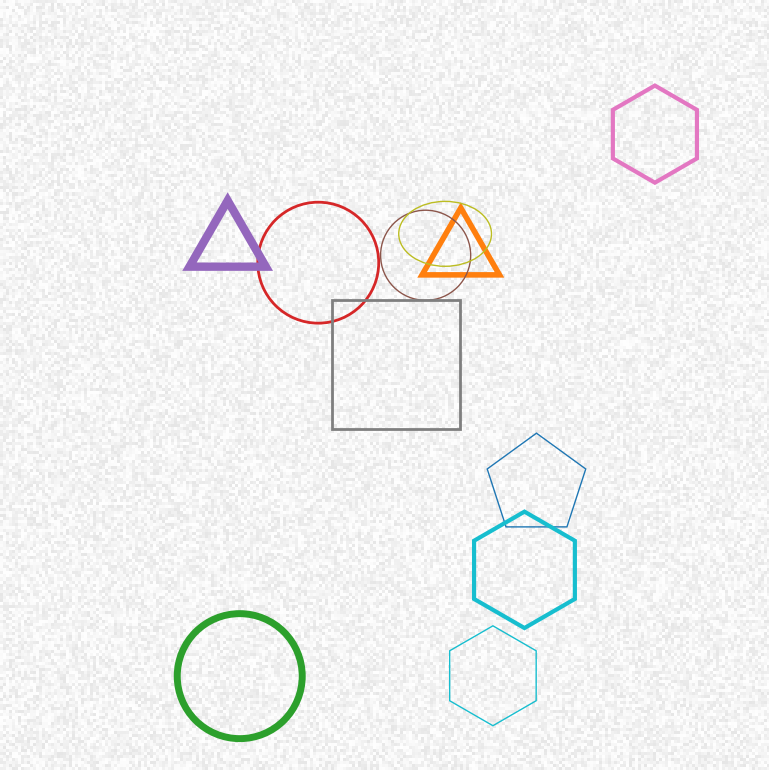[{"shape": "pentagon", "thickness": 0.5, "radius": 0.34, "center": [0.697, 0.37]}, {"shape": "triangle", "thickness": 2, "radius": 0.29, "center": [0.598, 0.672]}, {"shape": "circle", "thickness": 2.5, "radius": 0.41, "center": [0.311, 0.122]}, {"shape": "circle", "thickness": 1, "radius": 0.39, "center": [0.413, 0.659]}, {"shape": "triangle", "thickness": 3, "radius": 0.29, "center": [0.296, 0.682]}, {"shape": "circle", "thickness": 0.5, "radius": 0.29, "center": [0.553, 0.669]}, {"shape": "hexagon", "thickness": 1.5, "radius": 0.32, "center": [0.851, 0.826]}, {"shape": "square", "thickness": 1, "radius": 0.42, "center": [0.514, 0.526]}, {"shape": "oval", "thickness": 0.5, "radius": 0.3, "center": [0.578, 0.696]}, {"shape": "hexagon", "thickness": 1.5, "radius": 0.38, "center": [0.681, 0.26]}, {"shape": "hexagon", "thickness": 0.5, "radius": 0.32, "center": [0.64, 0.122]}]